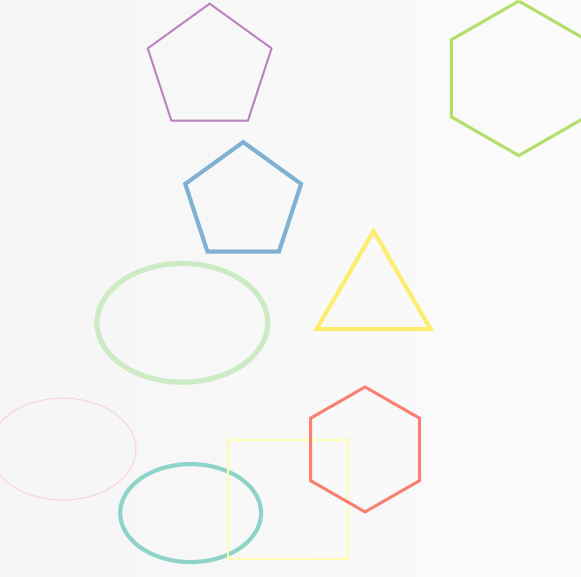[{"shape": "oval", "thickness": 2, "radius": 0.61, "center": [0.328, 0.111]}, {"shape": "square", "thickness": 1, "radius": 0.52, "center": [0.495, 0.134]}, {"shape": "hexagon", "thickness": 1.5, "radius": 0.54, "center": [0.628, 0.221]}, {"shape": "pentagon", "thickness": 2, "radius": 0.52, "center": [0.418, 0.648]}, {"shape": "hexagon", "thickness": 1.5, "radius": 0.67, "center": [0.892, 0.864]}, {"shape": "oval", "thickness": 0.5, "radius": 0.63, "center": [0.108, 0.222]}, {"shape": "pentagon", "thickness": 1, "radius": 0.56, "center": [0.361, 0.881]}, {"shape": "oval", "thickness": 2.5, "radius": 0.73, "center": [0.314, 0.44]}, {"shape": "triangle", "thickness": 2, "radius": 0.57, "center": [0.643, 0.486]}]